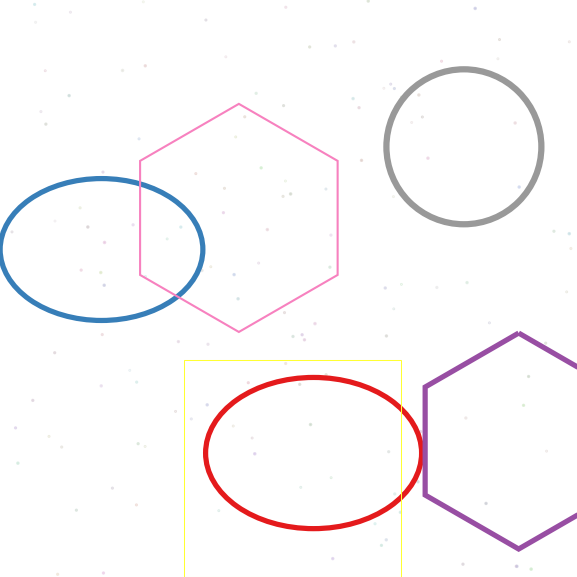[{"shape": "oval", "thickness": 2.5, "radius": 0.94, "center": [0.543, 0.215]}, {"shape": "oval", "thickness": 2.5, "radius": 0.88, "center": [0.176, 0.567]}, {"shape": "hexagon", "thickness": 2.5, "radius": 0.93, "center": [0.898, 0.235]}, {"shape": "square", "thickness": 0.5, "radius": 0.94, "center": [0.506, 0.188]}, {"shape": "hexagon", "thickness": 1, "radius": 0.99, "center": [0.414, 0.622]}, {"shape": "circle", "thickness": 3, "radius": 0.67, "center": [0.803, 0.745]}]